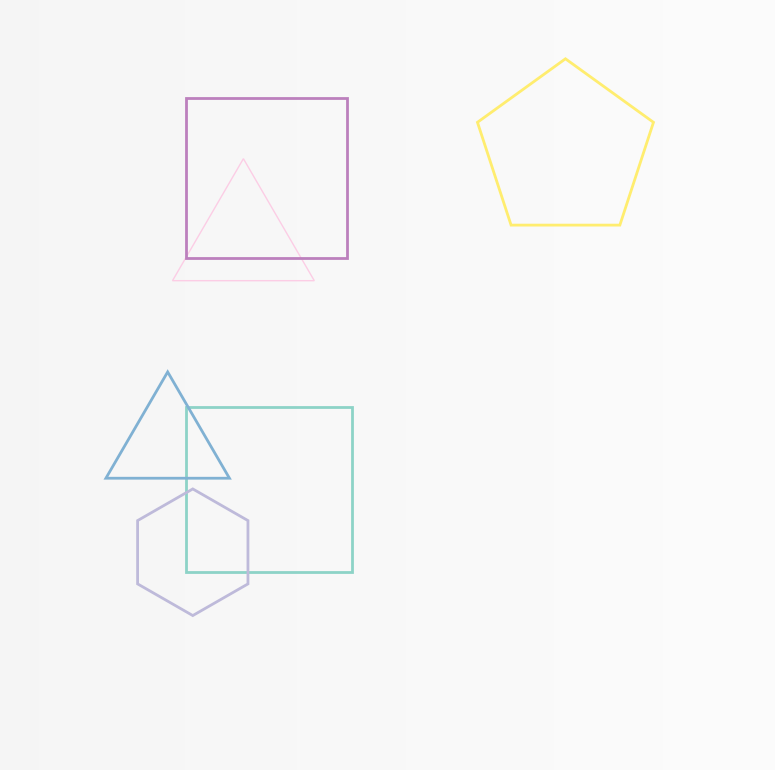[{"shape": "square", "thickness": 1, "radius": 0.54, "center": [0.348, 0.364]}, {"shape": "hexagon", "thickness": 1, "radius": 0.41, "center": [0.249, 0.283]}, {"shape": "triangle", "thickness": 1, "radius": 0.46, "center": [0.216, 0.425]}, {"shape": "triangle", "thickness": 0.5, "radius": 0.53, "center": [0.314, 0.688]}, {"shape": "square", "thickness": 1, "radius": 0.52, "center": [0.344, 0.769]}, {"shape": "pentagon", "thickness": 1, "radius": 0.6, "center": [0.73, 0.804]}]